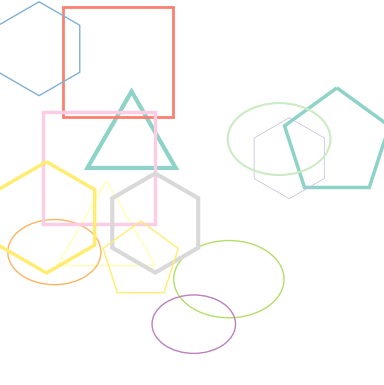[{"shape": "triangle", "thickness": 3, "radius": 0.66, "center": [0.342, 0.63]}, {"shape": "pentagon", "thickness": 2.5, "radius": 0.72, "center": [0.875, 0.629]}, {"shape": "triangle", "thickness": 1, "radius": 0.74, "center": [0.276, 0.384]}, {"shape": "hexagon", "thickness": 0.5, "radius": 0.53, "center": [0.751, 0.589]}, {"shape": "square", "thickness": 2, "radius": 0.71, "center": [0.307, 0.838]}, {"shape": "hexagon", "thickness": 1, "radius": 0.61, "center": [0.102, 0.873]}, {"shape": "oval", "thickness": 1, "radius": 0.6, "center": [0.141, 0.345]}, {"shape": "oval", "thickness": 1, "radius": 0.72, "center": [0.594, 0.275]}, {"shape": "square", "thickness": 2.5, "radius": 0.73, "center": [0.257, 0.564]}, {"shape": "hexagon", "thickness": 3, "radius": 0.64, "center": [0.403, 0.421]}, {"shape": "oval", "thickness": 1, "radius": 0.54, "center": [0.503, 0.158]}, {"shape": "oval", "thickness": 1.5, "radius": 0.67, "center": [0.725, 0.639]}, {"shape": "pentagon", "thickness": 1, "radius": 0.51, "center": [0.365, 0.323]}, {"shape": "hexagon", "thickness": 2.5, "radius": 0.72, "center": [0.121, 0.435]}]